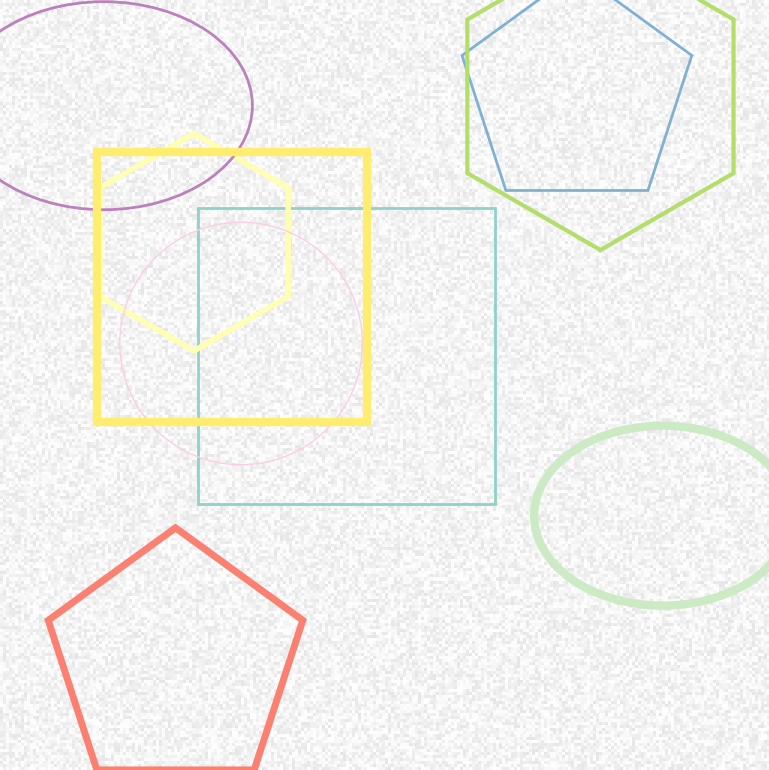[{"shape": "square", "thickness": 1, "radius": 0.96, "center": [0.45, 0.538]}, {"shape": "hexagon", "thickness": 2, "radius": 0.71, "center": [0.252, 0.686]}, {"shape": "pentagon", "thickness": 2.5, "radius": 0.87, "center": [0.228, 0.141]}, {"shape": "pentagon", "thickness": 1, "radius": 0.78, "center": [0.749, 0.88]}, {"shape": "hexagon", "thickness": 1.5, "radius": 1.0, "center": [0.78, 0.875]}, {"shape": "circle", "thickness": 0.5, "radius": 0.79, "center": [0.313, 0.554]}, {"shape": "oval", "thickness": 1, "radius": 0.96, "center": [0.135, 0.863]}, {"shape": "oval", "thickness": 3, "radius": 0.83, "center": [0.86, 0.33]}, {"shape": "square", "thickness": 3, "radius": 0.88, "center": [0.302, 0.628]}]